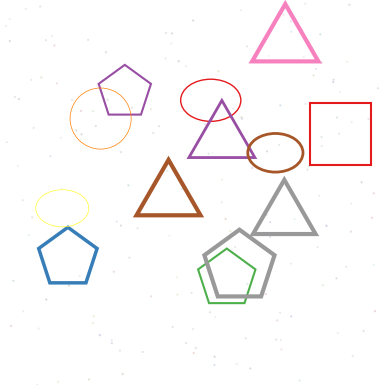[{"shape": "oval", "thickness": 1, "radius": 0.39, "center": [0.547, 0.74]}, {"shape": "square", "thickness": 1.5, "radius": 0.4, "center": [0.884, 0.652]}, {"shape": "pentagon", "thickness": 2.5, "radius": 0.4, "center": [0.176, 0.33]}, {"shape": "pentagon", "thickness": 1.5, "radius": 0.39, "center": [0.589, 0.276]}, {"shape": "pentagon", "thickness": 1.5, "radius": 0.36, "center": [0.324, 0.76]}, {"shape": "triangle", "thickness": 2, "radius": 0.49, "center": [0.576, 0.64]}, {"shape": "circle", "thickness": 0.5, "radius": 0.4, "center": [0.261, 0.692]}, {"shape": "oval", "thickness": 0.5, "radius": 0.34, "center": [0.162, 0.459]}, {"shape": "triangle", "thickness": 3, "radius": 0.48, "center": [0.438, 0.489]}, {"shape": "oval", "thickness": 2, "radius": 0.36, "center": [0.715, 0.603]}, {"shape": "triangle", "thickness": 3, "radius": 0.5, "center": [0.741, 0.89]}, {"shape": "pentagon", "thickness": 3, "radius": 0.48, "center": [0.622, 0.308]}, {"shape": "triangle", "thickness": 3, "radius": 0.47, "center": [0.738, 0.439]}]